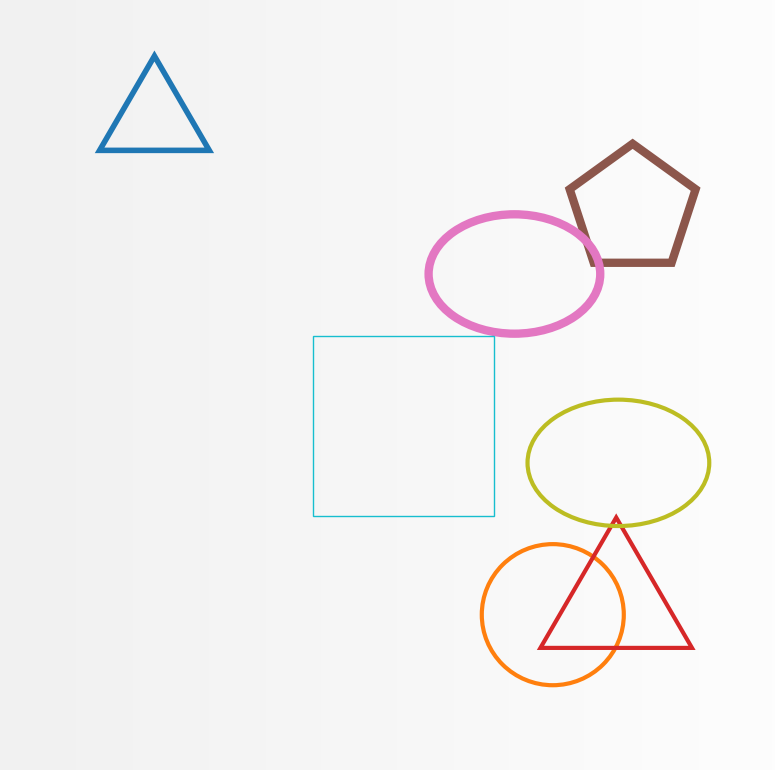[{"shape": "triangle", "thickness": 2, "radius": 0.41, "center": [0.199, 0.846]}, {"shape": "circle", "thickness": 1.5, "radius": 0.46, "center": [0.713, 0.202]}, {"shape": "triangle", "thickness": 1.5, "radius": 0.56, "center": [0.795, 0.215]}, {"shape": "pentagon", "thickness": 3, "radius": 0.43, "center": [0.816, 0.728]}, {"shape": "oval", "thickness": 3, "radius": 0.55, "center": [0.664, 0.644]}, {"shape": "oval", "thickness": 1.5, "radius": 0.59, "center": [0.798, 0.399]}, {"shape": "square", "thickness": 0.5, "radius": 0.58, "center": [0.521, 0.447]}]